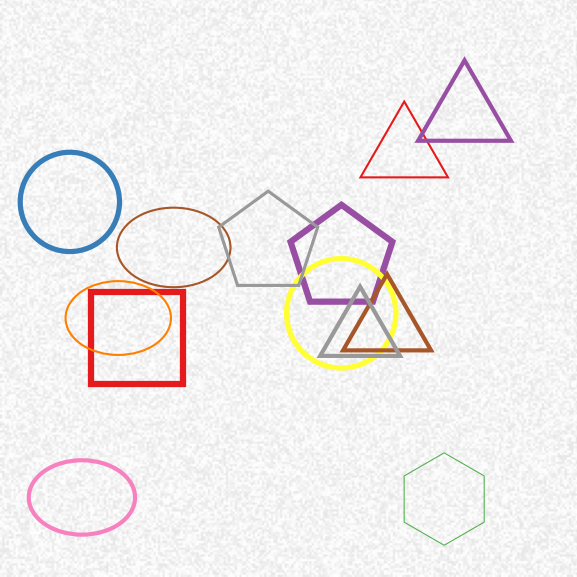[{"shape": "triangle", "thickness": 1, "radius": 0.44, "center": [0.7, 0.736]}, {"shape": "square", "thickness": 3, "radius": 0.4, "center": [0.238, 0.415]}, {"shape": "circle", "thickness": 2.5, "radius": 0.43, "center": [0.121, 0.65]}, {"shape": "hexagon", "thickness": 0.5, "radius": 0.4, "center": [0.769, 0.135]}, {"shape": "triangle", "thickness": 2, "radius": 0.46, "center": [0.804, 0.802]}, {"shape": "pentagon", "thickness": 3, "radius": 0.46, "center": [0.591, 0.552]}, {"shape": "oval", "thickness": 1, "radius": 0.46, "center": [0.205, 0.448]}, {"shape": "circle", "thickness": 2.5, "radius": 0.47, "center": [0.591, 0.457]}, {"shape": "oval", "thickness": 1, "radius": 0.49, "center": [0.301, 0.571]}, {"shape": "triangle", "thickness": 2, "radius": 0.44, "center": [0.67, 0.436]}, {"shape": "oval", "thickness": 2, "radius": 0.46, "center": [0.142, 0.138]}, {"shape": "pentagon", "thickness": 1.5, "radius": 0.45, "center": [0.464, 0.578]}, {"shape": "triangle", "thickness": 2, "radius": 0.4, "center": [0.624, 0.423]}]